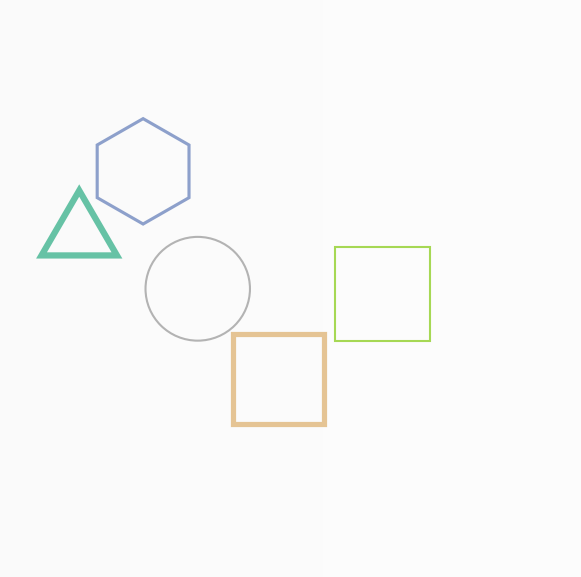[{"shape": "triangle", "thickness": 3, "radius": 0.37, "center": [0.136, 0.594]}, {"shape": "hexagon", "thickness": 1.5, "radius": 0.46, "center": [0.246, 0.702]}, {"shape": "square", "thickness": 1, "radius": 0.41, "center": [0.658, 0.49]}, {"shape": "square", "thickness": 2.5, "radius": 0.39, "center": [0.479, 0.342]}, {"shape": "circle", "thickness": 1, "radius": 0.45, "center": [0.34, 0.499]}]